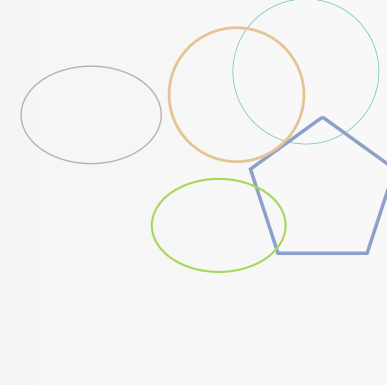[{"shape": "circle", "thickness": 0.5, "radius": 0.94, "center": [0.789, 0.814]}, {"shape": "pentagon", "thickness": 2.5, "radius": 0.98, "center": [0.832, 0.5]}, {"shape": "oval", "thickness": 1.5, "radius": 0.86, "center": [0.564, 0.414]}, {"shape": "circle", "thickness": 2, "radius": 0.87, "center": [0.61, 0.754]}, {"shape": "oval", "thickness": 1, "radius": 0.9, "center": [0.235, 0.702]}]